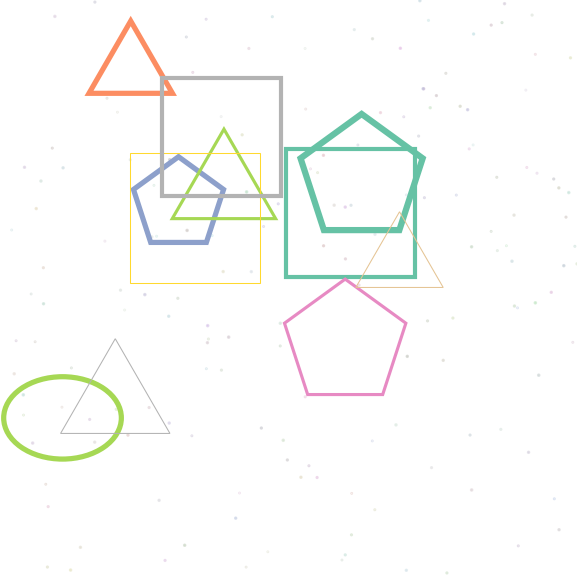[{"shape": "pentagon", "thickness": 3, "radius": 0.56, "center": [0.626, 0.691]}, {"shape": "square", "thickness": 2, "radius": 0.56, "center": [0.607, 0.63]}, {"shape": "triangle", "thickness": 2.5, "radius": 0.42, "center": [0.226, 0.879]}, {"shape": "pentagon", "thickness": 2.5, "radius": 0.41, "center": [0.309, 0.646]}, {"shape": "pentagon", "thickness": 1.5, "radius": 0.55, "center": [0.598, 0.405]}, {"shape": "triangle", "thickness": 1.5, "radius": 0.52, "center": [0.388, 0.672]}, {"shape": "oval", "thickness": 2.5, "radius": 0.51, "center": [0.108, 0.276]}, {"shape": "square", "thickness": 0.5, "radius": 0.56, "center": [0.338, 0.622]}, {"shape": "triangle", "thickness": 0.5, "radius": 0.44, "center": [0.692, 0.545]}, {"shape": "square", "thickness": 2, "radius": 0.51, "center": [0.383, 0.762]}, {"shape": "triangle", "thickness": 0.5, "radius": 0.55, "center": [0.2, 0.303]}]